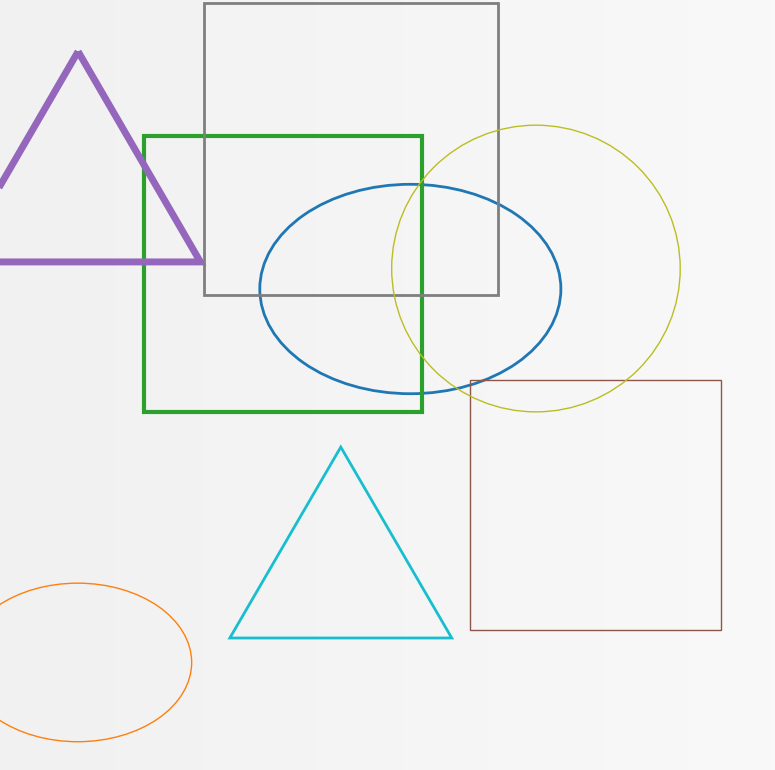[{"shape": "oval", "thickness": 1, "radius": 0.97, "center": [0.529, 0.625]}, {"shape": "oval", "thickness": 0.5, "radius": 0.74, "center": [0.1, 0.14]}, {"shape": "square", "thickness": 1.5, "radius": 0.9, "center": [0.365, 0.644]}, {"shape": "triangle", "thickness": 2.5, "radius": 0.91, "center": [0.101, 0.751]}, {"shape": "square", "thickness": 0.5, "radius": 0.81, "center": [0.768, 0.344]}, {"shape": "square", "thickness": 1, "radius": 0.95, "center": [0.453, 0.806]}, {"shape": "circle", "thickness": 0.5, "radius": 0.93, "center": [0.692, 0.651]}, {"shape": "triangle", "thickness": 1, "radius": 0.83, "center": [0.44, 0.254]}]